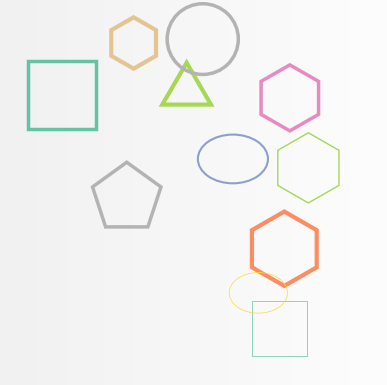[{"shape": "square", "thickness": 0.5, "radius": 0.36, "center": [0.721, 0.146]}, {"shape": "square", "thickness": 2.5, "radius": 0.44, "center": [0.16, 0.753]}, {"shape": "hexagon", "thickness": 3, "radius": 0.48, "center": [0.734, 0.354]}, {"shape": "oval", "thickness": 1.5, "radius": 0.45, "center": [0.601, 0.587]}, {"shape": "hexagon", "thickness": 2.5, "radius": 0.43, "center": [0.748, 0.746]}, {"shape": "triangle", "thickness": 3, "radius": 0.36, "center": [0.482, 0.765]}, {"shape": "hexagon", "thickness": 1, "radius": 0.46, "center": [0.796, 0.564]}, {"shape": "oval", "thickness": 0.5, "radius": 0.38, "center": [0.667, 0.239]}, {"shape": "hexagon", "thickness": 3, "radius": 0.33, "center": [0.345, 0.888]}, {"shape": "circle", "thickness": 2.5, "radius": 0.46, "center": [0.523, 0.898]}, {"shape": "pentagon", "thickness": 2.5, "radius": 0.46, "center": [0.327, 0.486]}]